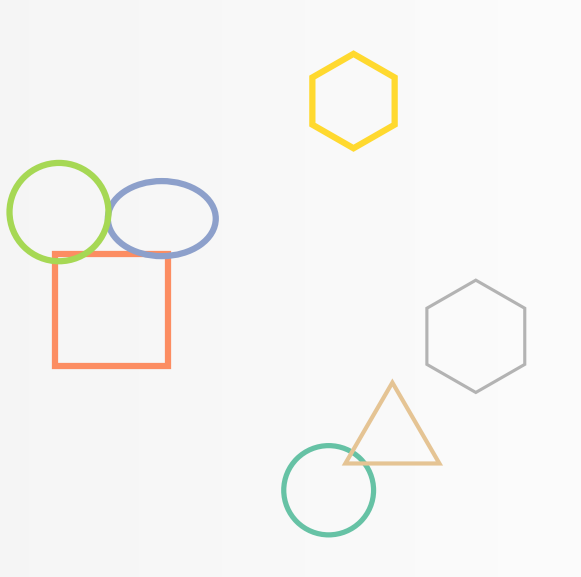[{"shape": "circle", "thickness": 2.5, "radius": 0.39, "center": [0.565, 0.15]}, {"shape": "square", "thickness": 3, "radius": 0.49, "center": [0.192, 0.462]}, {"shape": "oval", "thickness": 3, "radius": 0.46, "center": [0.278, 0.621]}, {"shape": "circle", "thickness": 3, "radius": 0.43, "center": [0.101, 0.632]}, {"shape": "hexagon", "thickness": 3, "radius": 0.41, "center": [0.608, 0.824]}, {"shape": "triangle", "thickness": 2, "radius": 0.47, "center": [0.675, 0.243]}, {"shape": "hexagon", "thickness": 1.5, "radius": 0.49, "center": [0.819, 0.417]}]